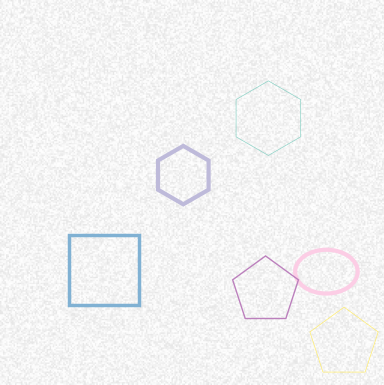[{"shape": "hexagon", "thickness": 0.5, "radius": 0.48, "center": [0.697, 0.693]}, {"shape": "hexagon", "thickness": 3, "radius": 0.38, "center": [0.476, 0.545]}, {"shape": "square", "thickness": 2.5, "radius": 0.46, "center": [0.27, 0.298]}, {"shape": "oval", "thickness": 3, "radius": 0.41, "center": [0.848, 0.294]}, {"shape": "pentagon", "thickness": 1, "radius": 0.45, "center": [0.69, 0.245]}, {"shape": "pentagon", "thickness": 0.5, "radius": 0.47, "center": [0.894, 0.109]}]